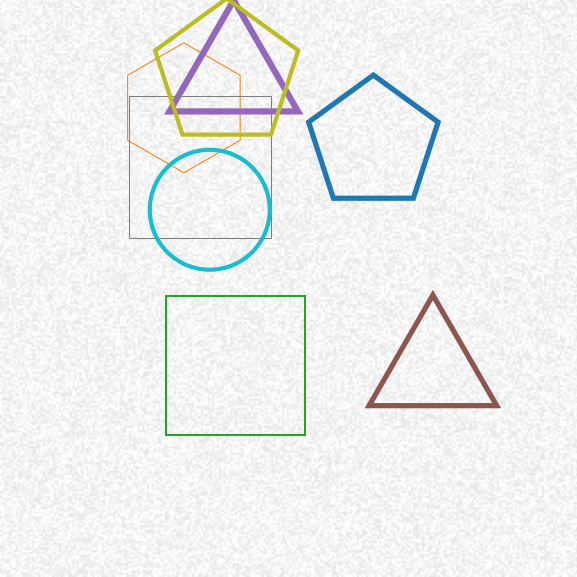[{"shape": "pentagon", "thickness": 2.5, "radius": 0.59, "center": [0.647, 0.751]}, {"shape": "hexagon", "thickness": 0.5, "radius": 0.56, "center": [0.318, 0.813]}, {"shape": "square", "thickness": 1, "radius": 0.6, "center": [0.408, 0.366]}, {"shape": "triangle", "thickness": 3, "radius": 0.64, "center": [0.405, 0.87]}, {"shape": "triangle", "thickness": 2.5, "radius": 0.64, "center": [0.75, 0.36]}, {"shape": "square", "thickness": 0.5, "radius": 0.61, "center": [0.347, 0.71]}, {"shape": "pentagon", "thickness": 2, "radius": 0.65, "center": [0.393, 0.871]}, {"shape": "circle", "thickness": 2, "radius": 0.52, "center": [0.363, 0.636]}]